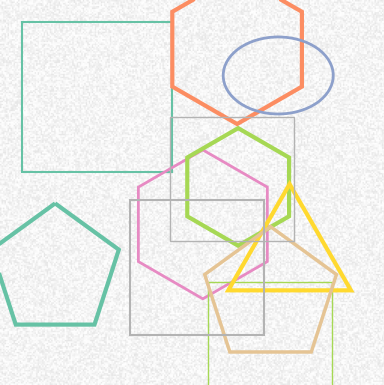[{"shape": "pentagon", "thickness": 3, "radius": 0.87, "center": [0.143, 0.298]}, {"shape": "square", "thickness": 1.5, "radius": 0.97, "center": [0.252, 0.747]}, {"shape": "hexagon", "thickness": 3, "radius": 0.97, "center": [0.616, 0.872]}, {"shape": "oval", "thickness": 2, "radius": 0.71, "center": [0.723, 0.804]}, {"shape": "hexagon", "thickness": 2, "radius": 0.97, "center": [0.527, 0.417]}, {"shape": "square", "thickness": 1, "radius": 0.8, "center": [0.702, 0.108]}, {"shape": "hexagon", "thickness": 3, "radius": 0.76, "center": [0.619, 0.514]}, {"shape": "triangle", "thickness": 3, "radius": 0.92, "center": [0.752, 0.338]}, {"shape": "pentagon", "thickness": 2.5, "radius": 0.9, "center": [0.703, 0.231]}, {"shape": "square", "thickness": 1, "radius": 0.8, "center": [0.603, 0.536]}, {"shape": "square", "thickness": 1.5, "radius": 0.87, "center": [0.512, 0.305]}]